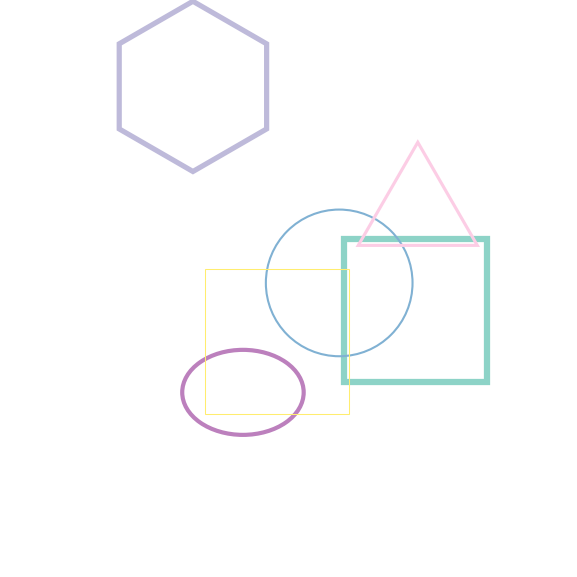[{"shape": "square", "thickness": 3, "radius": 0.62, "center": [0.72, 0.462]}, {"shape": "hexagon", "thickness": 2.5, "radius": 0.74, "center": [0.334, 0.85]}, {"shape": "circle", "thickness": 1, "radius": 0.63, "center": [0.587, 0.509]}, {"shape": "triangle", "thickness": 1.5, "radius": 0.59, "center": [0.723, 0.634]}, {"shape": "oval", "thickness": 2, "radius": 0.53, "center": [0.421, 0.32]}, {"shape": "square", "thickness": 0.5, "radius": 0.63, "center": [0.48, 0.408]}]